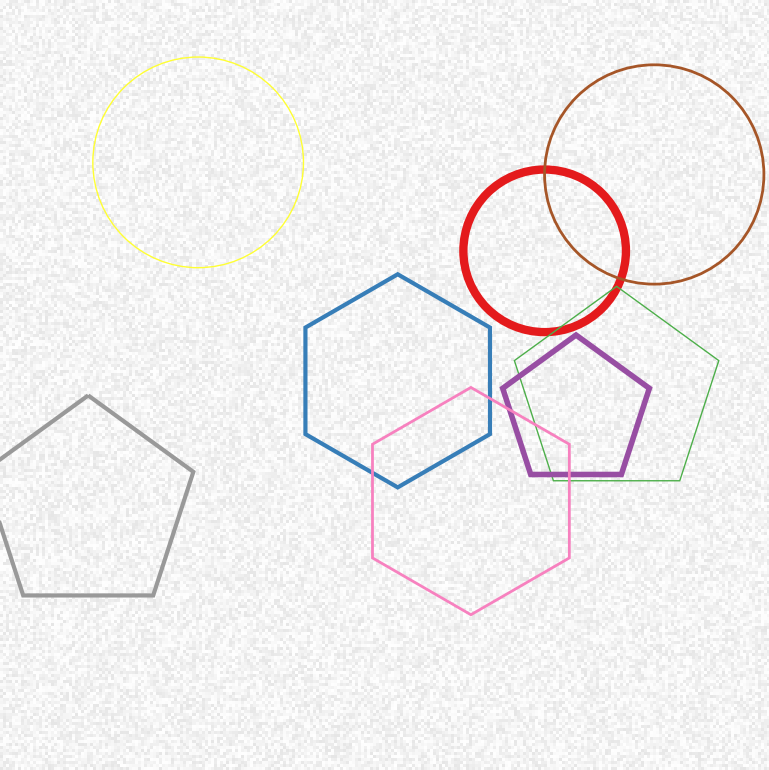[{"shape": "circle", "thickness": 3, "radius": 0.53, "center": [0.707, 0.674]}, {"shape": "hexagon", "thickness": 1.5, "radius": 0.69, "center": [0.517, 0.505]}, {"shape": "pentagon", "thickness": 0.5, "radius": 0.7, "center": [0.801, 0.489]}, {"shape": "pentagon", "thickness": 2, "radius": 0.5, "center": [0.748, 0.465]}, {"shape": "circle", "thickness": 0.5, "radius": 0.68, "center": [0.257, 0.789]}, {"shape": "circle", "thickness": 1, "radius": 0.71, "center": [0.85, 0.773]}, {"shape": "hexagon", "thickness": 1, "radius": 0.74, "center": [0.612, 0.349]}, {"shape": "pentagon", "thickness": 1.5, "radius": 0.72, "center": [0.115, 0.343]}]